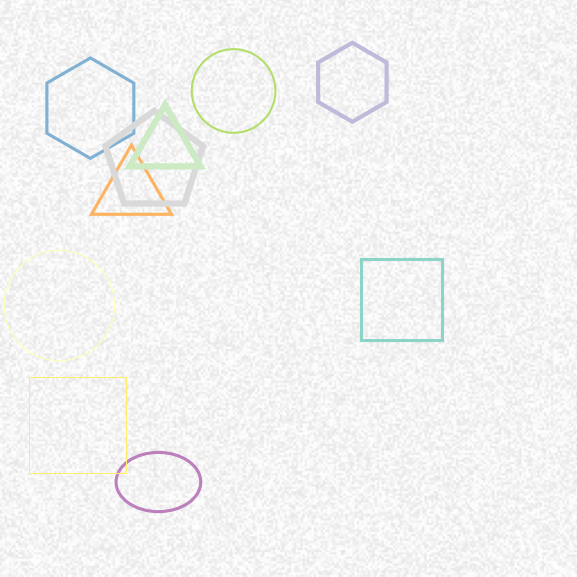[{"shape": "square", "thickness": 1.5, "radius": 0.35, "center": [0.696, 0.481]}, {"shape": "circle", "thickness": 0.5, "radius": 0.48, "center": [0.103, 0.47]}, {"shape": "hexagon", "thickness": 2, "radius": 0.34, "center": [0.61, 0.857]}, {"shape": "hexagon", "thickness": 1.5, "radius": 0.43, "center": [0.156, 0.812]}, {"shape": "triangle", "thickness": 1.5, "radius": 0.4, "center": [0.228, 0.668]}, {"shape": "circle", "thickness": 1, "radius": 0.36, "center": [0.404, 0.842]}, {"shape": "pentagon", "thickness": 3, "radius": 0.44, "center": [0.267, 0.719]}, {"shape": "oval", "thickness": 1.5, "radius": 0.37, "center": [0.274, 0.164]}, {"shape": "triangle", "thickness": 3, "radius": 0.35, "center": [0.286, 0.747]}, {"shape": "square", "thickness": 0.5, "radius": 0.42, "center": [0.134, 0.263]}]